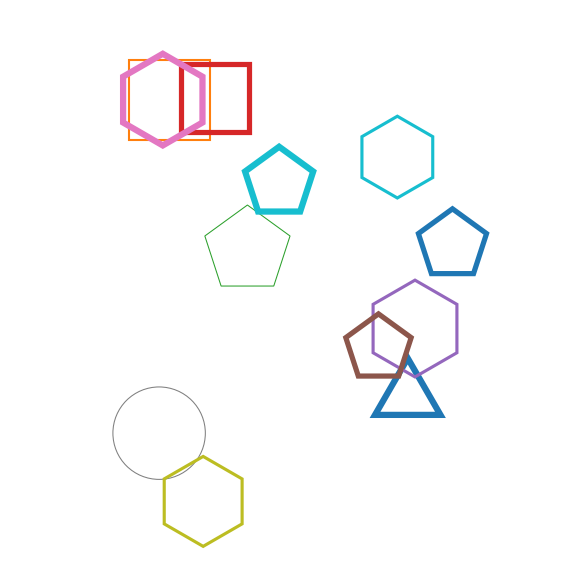[{"shape": "pentagon", "thickness": 2.5, "radius": 0.31, "center": [0.784, 0.576]}, {"shape": "triangle", "thickness": 3, "radius": 0.33, "center": [0.706, 0.313]}, {"shape": "square", "thickness": 1, "radius": 0.35, "center": [0.294, 0.826]}, {"shape": "pentagon", "thickness": 0.5, "radius": 0.39, "center": [0.428, 0.567]}, {"shape": "square", "thickness": 2.5, "radius": 0.3, "center": [0.372, 0.83]}, {"shape": "hexagon", "thickness": 1.5, "radius": 0.42, "center": [0.719, 0.43]}, {"shape": "pentagon", "thickness": 2.5, "radius": 0.3, "center": [0.655, 0.396]}, {"shape": "hexagon", "thickness": 3, "radius": 0.4, "center": [0.282, 0.827]}, {"shape": "circle", "thickness": 0.5, "radius": 0.4, "center": [0.276, 0.249]}, {"shape": "hexagon", "thickness": 1.5, "radius": 0.39, "center": [0.352, 0.131]}, {"shape": "hexagon", "thickness": 1.5, "radius": 0.35, "center": [0.688, 0.727]}, {"shape": "pentagon", "thickness": 3, "radius": 0.31, "center": [0.483, 0.683]}]